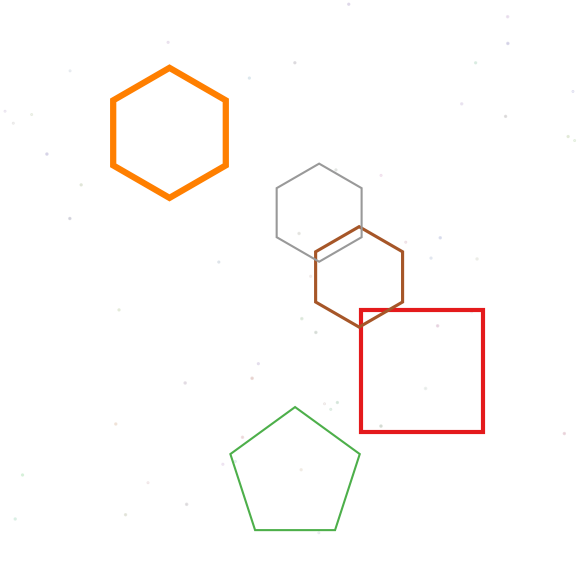[{"shape": "square", "thickness": 2, "radius": 0.53, "center": [0.73, 0.356]}, {"shape": "pentagon", "thickness": 1, "radius": 0.59, "center": [0.511, 0.176]}, {"shape": "hexagon", "thickness": 3, "radius": 0.56, "center": [0.293, 0.769]}, {"shape": "hexagon", "thickness": 1.5, "radius": 0.43, "center": [0.622, 0.52]}, {"shape": "hexagon", "thickness": 1, "radius": 0.42, "center": [0.553, 0.631]}]